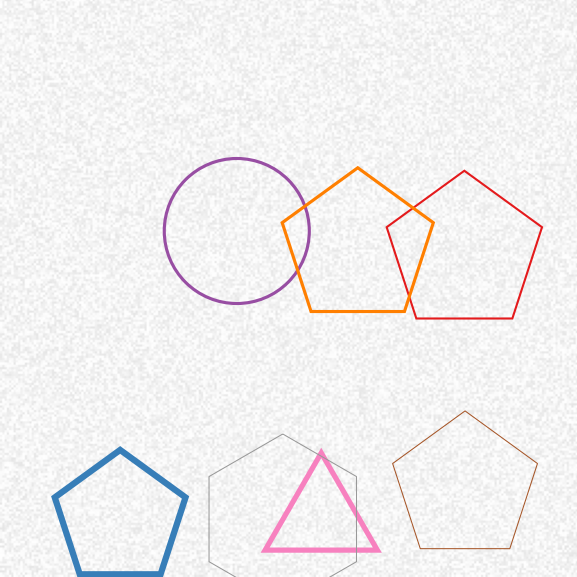[{"shape": "pentagon", "thickness": 1, "radius": 0.71, "center": [0.804, 0.562]}, {"shape": "pentagon", "thickness": 3, "radius": 0.6, "center": [0.208, 0.101]}, {"shape": "circle", "thickness": 1.5, "radius": 0.63, "center": [0.41, 0.599]}, {"shape": "pentagon", "thickness": 1.5, "radius": 0.69, "center": [0.62, 0.571]}, {"shape": "pentagon", "thickness": 0.5, "radius": 0.66, "center": [0.805, 0.156]}, {"shape": "triangle", "thickness": 2.5, "radius": 0.56, "center": [0.556, 0.103]}, {"shape": "hexagon", "thickness": 0.5, "radius": 0.74, "center": [0.49, 0.1]}]